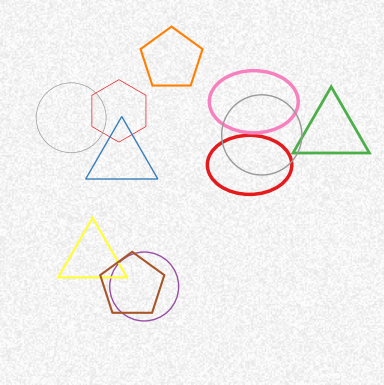[{"shape": "hexagon", "thickness": 0.5, "radius": 0.41, "center": [0.309, 0.712]}, {"shape": "oval", "thickness": 2.5, "radius": 0.55, "center": [0.648, 0.572]}, {"shape": "triangle", "thickness": 1, "radius": 0.54, "center": [0.316, 0.589]}, {"shape": "triangle", "thickness": 2, "radius": 0.57, "center": [0.86, 0.66]}, {"shape": "circle", "thickness": 1, "radius": 0.45, "center": [0.375, 0.256]}, {"shape": "pentagon", "thickness": 1.5, "radius": 0.42, "center": [0.446, 0.846]}, {"shape": "triangle", "thickness": 1.5, "radius": 0.52, "center": [0.24, 0.331]}, {"shape": "pentagon", "thickness": 1.5, "radius": 0.44, "center": [0.344, 0.258]}, {"shape": "oval", "thickness": 2.5, "radius": 0.58, "center": [0.659, 0.736]}, {"shape": "circle", "thickness": 1, "radius": 0.52, "center": [0.68, 0.65]}, {"shape": "circle", "thickness": 0.5, "radius": 0.45, "center": [0.185, 0.694]}]